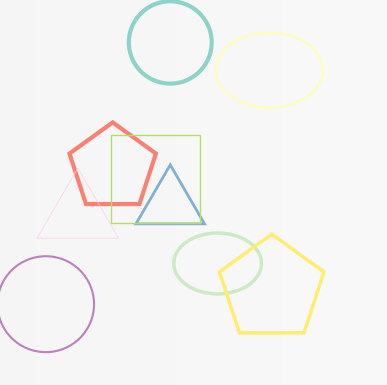[{"shape": "circle", "thickness": 3, "radius": 0.53, "center": [0.439, 0.89]}, {"shape": "oval", "thickness": 1.5, "radius": 0.69, "center": [0.695, 0.818]}, {"shape": "pentagon", "thickness": 3, "radius": 0.59, "center": [0.291, 0.565]}, {"shape": "triangle", "thickness": 2, "radius": 0.51, "center": [0.439, 0.47]}, {"shape": "square", "thickness": 1, "radius": 0.57, "center": [0.402, 0.535]}, {"shape": "triangle", "thickness": 0.5, "radius": 0.61, "center": [0.201, 0.442]}, {"shape": "circle", "thickness": 1.5, "radius": 0.62, "center": [0.118, 0.21]}, {"shape": "oval", "thickness": 2.5, "radius": 0.57, "center": [0.562, 0.316]}, {"shape": "pentagon", "thickness": 2.5, "radius": 0.71, "center": [0.701, 0.25]}]